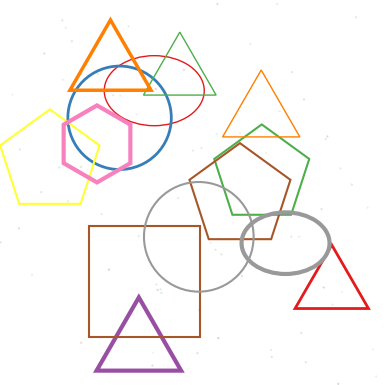[{"shape": "triangle", "thickness": 2, "radius": 0.55, "center": [0.862, 0.254]}, {"shape": "oval", "thickness": 1, "radius": 0.65, "center": [0.401, 0.764]}, {"shape": "circle", "thickness": 2, "radius": 0.67, "center": [0.311, 0.694]}, {"shape": "pentagon", "thickness": 1.5, "radius": 0.65, "center": [0.68, 0.547]}, {"shape": "triangle", "thickness": 1, "radius": 0.54, "center": [0.467, 0.808]}, {"shape": "triangle", "thickness": 3, "radius": 0.63, "center": [0.361, 0.101]}, {"shape": "triangle", "thickness": 1, "radius": 0.58, "center": [0.678, 0.702]}, {"shape": "triangle", "thickness": 2.5, "radius": 0.61, "center": [0.287, 0.826]}, {"shape": "pentagon", "thickness": 1.5, "radius": 0.68, "center": [0.13, 0.58]}, {"shape": "pentagon", "thickness": 1.5, "radius": 0.69, "center": [0.623, 0.49]}, {"shape": "square", "thickness": 1.5, "radius": 0.72, "center": [0.375, 0.269]}, {"shape": "hexagon", "thickness": 3, "radius": 0.5, "center": [0.252, 0.626]}, {"shape": "circle", "thickness": 1.5, "radius": 0.71, "center": [0.516, 0.385]}, {"shape": "oval", "thickness": 3, "radius": 0.57, "center": [0.742, 0.368]}]